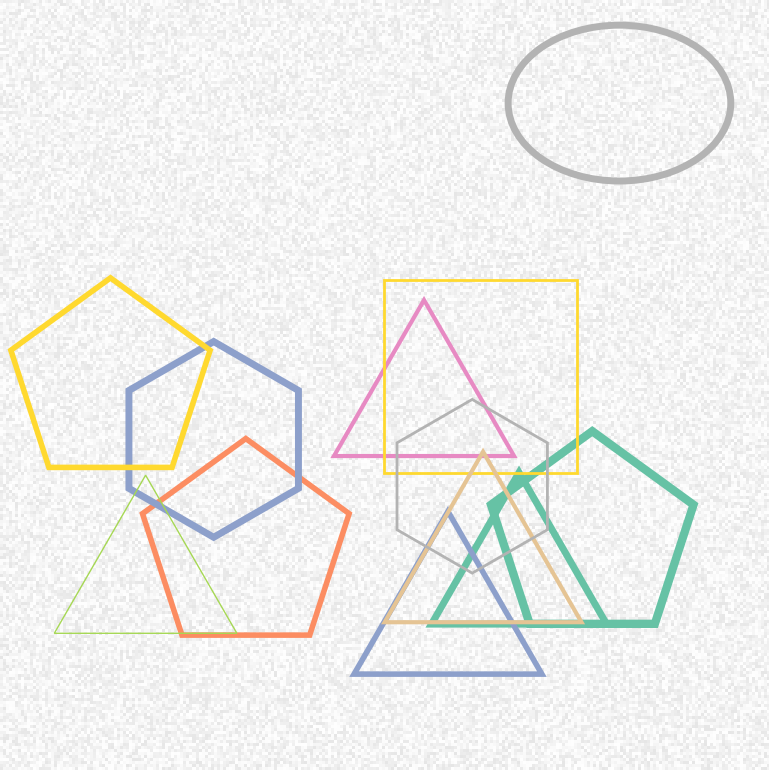[{"shape": "pentagon", "thickness": 3, "radius": 0.69, "center": [0.769, 0.302]}, {"shape": "triangle", "thickness": 2.5, "radius": 0.66, "center": [0.674, 0.255]}, {"shape": "pentagon", "thickness": 2, "radius": 0.71, "center": [0.319, 0.289]}, {"shape": "hexagon", "thickness": 2.5, "radius": 0.64, "center": [0.278, 0.429]}, {"shape": "triangle", "thickness": 2, "radius": 0.7, "center": [0.582, 0.195]}, {"shape": "triangle", "thickness": 1.5, "radius": 0.68, "center": [0.551, 0.475]}, {"shape": "triangle", "thickness": 0.5, "radius": 0.68, "center": [0.189, 0.246]}, {"shape": "square", "thickness": 1, "radius": 0.63, "center": [0.624, 0.511]}, {"shape": "pentagon", "thickness": 2, "radius": 0.68, "center": [0.143, 0.503]}, {"shape": "triangle", "thickness": 1.5, "radius": 0.74, "center": [0.627, 0.266]}, {"shape": "oval", "thickness": 2.5, "radius": 0.72, "center": [0.804, 0.866]}, {"shape": "hexagon", "thickness": 1, "radius": 0.56, "center": [0.613, 0.368]}]